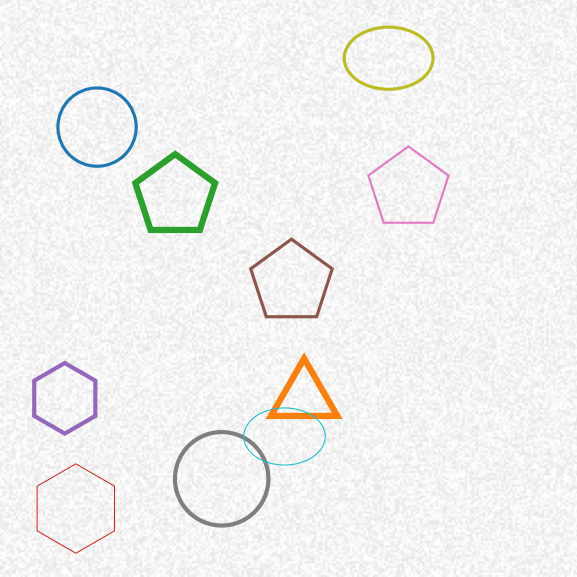[{"shape": "circle", "thickness": 1.5, "radius": 0.34, "center": [0.168, 0.779]}, {"shape": "triangle", "thickness": 3, "radius": 0.33, "center": [0.527, 0.312]}, {"shape": "pentagon", "thickness": 3, "radius": 0.36, "center": [0.303, 0.66]}, {"shape": "hexagon", "thickness": 0.5, "radius": 0.39, "center": [0.131, 0.119]}, {"shape": "hexagon", "thickness": 2, "radius": 0.31, "center": [0.112, 0.309]}, {"shape": "pentagon", "thickness": 1.5, "radius": 0.37, "center": [0.505, 0.511]}, {"shape": "pentagon", "thickness": 1, "radius": 0.37, "center": [0.707, 0.673]}, {"shape": "circle", "thickness": 2, "radius": 0.4, "center": [0.384, 0.17]}, {"shape": "oval", "thickness": 1.5, "radius": 0.38, "center": [0.673, 0.898]}, {"shape": "oval", "thickness": 0.5, "radius": 0.35, "center": [0.493, 0.243]}]